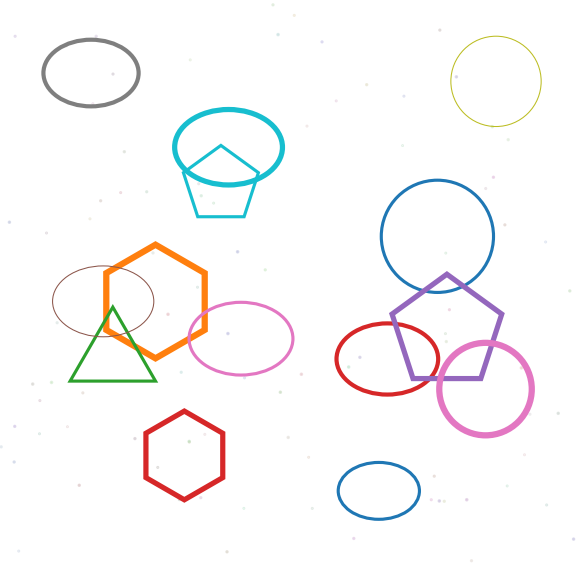[{"shape": "circle", "thickness": 1.5, "radius": 0.49, "center": [0.757, 0.59]}, {"shape": "oval", "thickness": 1.5, "radius": 0.35, "center": [0.656, 0.149]}, {"shape": "hexagon", "thickness": 3, "radius": 0.49, "center": [0.269, 0.477]}, {"shape": "triangle", "thickness": 1.5, "radius": 0.43, "center": [0.195, 0.382]}, {"shape": "hexagon", "thickness": 2.5, "radius": 0.38, "center": [0.319, 0.21]}, {"shape": "oval", "thickness": 2, "radius": 0.44, "center": [0.671, 0.378]}, {"shape": "pentagon", "thickness": 2.5, "radius": 0.5, "center": [0.774, 0.424]}, {"shape": "oval", "thickness": 0.5, "radius": 0.44, "center": [0.179, 0.477]}, {"shape": "oval", "thickness": 1.5, "radius": 0.45, "center": [0.417, 0.413]}, {"shape": "circle", "thickness": 3, "radius": 0.4, "center": [0.841, 0.325]}, {"shape": "oval", "thickness": 2, "radius": 0.41, "center": [0.158, 0.873]}, {"shape": "circle", "thickness": 0.5, "radius": 0.39, "center": [0.859, 0.858]}, {"shape": "oval", "thickness": 2.5, "radius": 0.47, "center": [0.396, 0.744]}, {"shape": "pentagon", "thickness": 1.5, "radius": 0.34, "center": [0.383, 0.679]}]